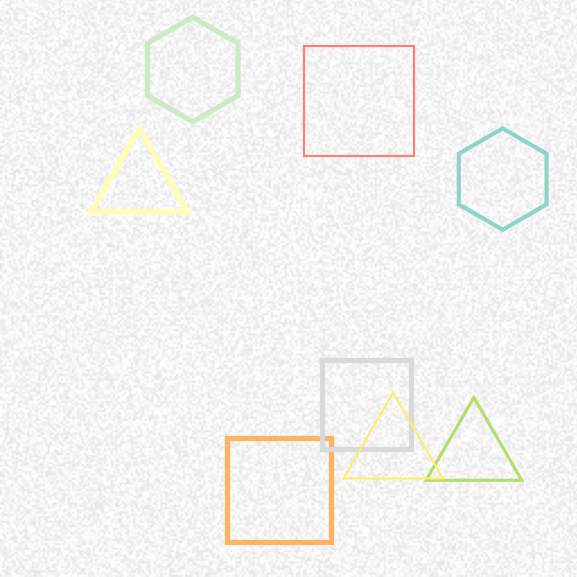[{"shape": "hexagon", "thickness": 2, "radius": 0.44, "center": [0.87, 0.689]}, {"shape": "triangle", "thickness": 2.5, "radius": 0.48, "center": [0.241, 0.681]}, {"shape": "square", "thickness": 1, "radius": 0.48, "center": [0.622, 0.824]}, {"shape": "square", "thickness": 2.5, "radius": 0.45, "center": [0.483, 0.151]}, {"shape": "triangle", "thickness": 1.5, "radius": 0.48, "center": [0.821, 0.215]}, {"shape": "square", "thickness": 2.5, "radius": 0.39, "center": [0.634, 0.299]}, {"shape": "hexagon", "thickness": 2.5, "radius": 0.45, "center": [0.334, 0.879]}, {"shape": "triangle", "thickness": 1, "radius": 0.5, "center": [0.681, 0.22]}]